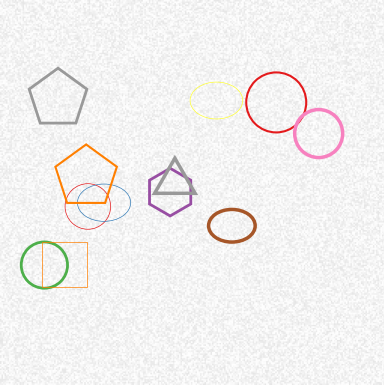[{"shape": "circle", "thickness": 1.5, "radius": 0.39, "center": [0.717, 0.734]}, {"shape": "circle", "thickness": 0.5, "radius": 0.3, "center": [0.228, 0.464]}, {"shape": "oval", "thickness": 0.5, "radius": 0.35, "center": [0.27, 0.473]}, {"shape": "circle", "thickness": 2, "radius": 0.3, "center": [0.115, 0.311]}, {"shape": "hexagon", "thickness": 2, "radius": 0.31, "center": [0.442, 0.501]}, {"shape": "pentagon", "thickness": 1.5, "radius": 0.42, "center": [0.224, 0.541]}, {"shape": "square", "thickness": 0.5, "radius": 0.29, "center": [0.168, 0.313]}, {"shape": "oval", "thickness": 0.5, "radius": 0.34, "center": [0.562, 0.739]}, {"shape": "oval", "thickness": 2.5, "radius": 0.3, "center": [0.602, 0.414]}, {"shape": "circle", "thickness": 2.5, "radius": 0.31, "center": [0.828, 0.653]}, {"shape": "triangle", "thickness": 2.5, "radius": 0.3, "center": [0.454, 0.528]}, {"shape": "pentagon", "thickness": 2, "radius": 0.39, "center": [0.151, 0.744]}]